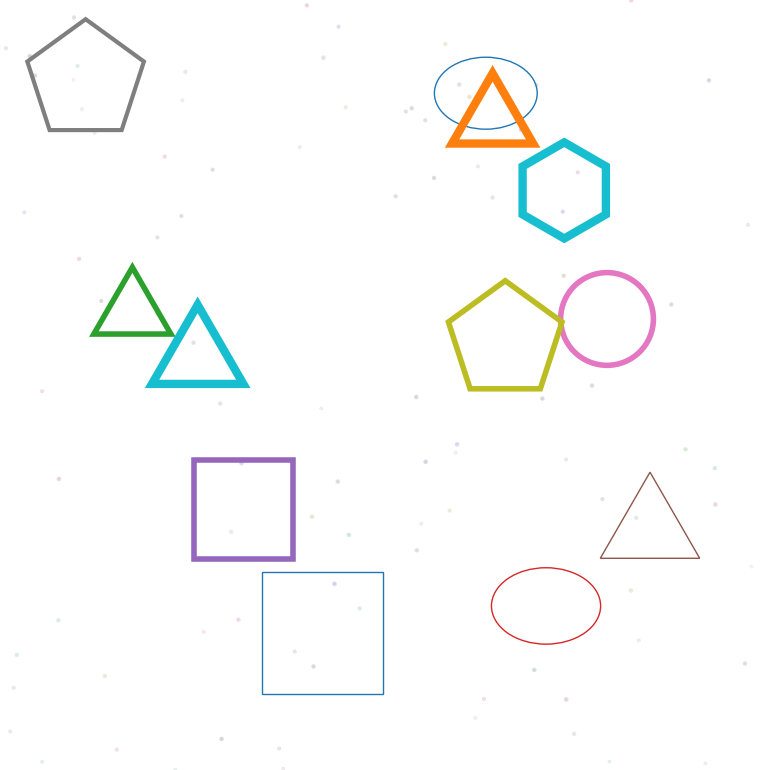[{"shape": "square", "thickness": 0.5, "radius": 0.4, "center": [0.419, 0.177]}, {"shape": "oval", "thickness": 0.5, "radius": 0.33, "center": [0.631, 0.879]}, {"shape": "triangle", "thickness": 3, "radius": 0.3, "center": [0.64, 0.844]}, {"shape": "triangle", "thickness": 2, "radius": 0.29, "center": [0.172, 0.595]}, {"shape": "oval", "thickness": 0.5, "radius": 0.35, "center": [0.709, 0.213]}, {"shape": "square", "thickness": 2, "radius": 0.32, "center": [0.316, 0.339]}, {"shape": "triangle", "thickness": 0.5, "radius": 0.37, "center": [0.844, 0.312]}, {"shape": "circle", "thickness": 2, "radius": 0.3, "center": [0.788, 0.586]}, {"shape": "pentagon", "thickness": 1.5, "radius": 0.4, "center": [0.111, 0.895]}, {"shape": "pentagon", "thickness": 2, "radius": 0.39, "center": [0.656, 0.558]}, {"shape": "triangle", "thickness": 3, "radius": 0.34, "center": [0.257, 0.536]}, {"shape": "hexagon", "thickness": 3, "radius": 0.31, "center": [0.733, 0.753]}]